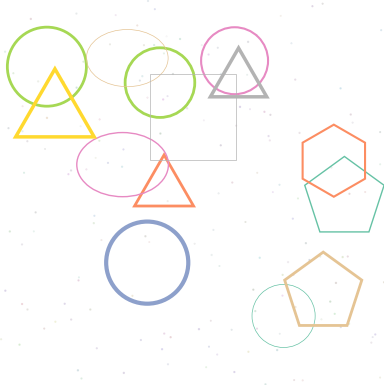[{"shape": "pentagon", "thickness": 1, "radius": 0.54, "center": [0.895, 0.485]}, {"shape": "circle", "thickness": 0.5, "radius": 0.41, "center": [0.737, 0.179]}, {"shape": "triangle", "thickness": 2, "radius": 0.44, "center": [0.426, 0.509]}, {"shape": "hexagon", "thickness": 1.5, "radius": 0.47, "center": [0.867, 0.583]}, {"shape": "circle", "thickness": 3, "radius": 0.53, "center": [0.382, 0.318]}, {"shape": "oval", "thickness": 1, "radius": 0.6, "center": [0.318, 0.572]}, {"shape": "circle", "thickness": 1.5, "radius": 0.43, "center": [0.609, 0.842]}, {"shape": "circle", "thickness": 2, "radius": 0.45, "center": [0.415, 0.785]}, {"shape": "circle", "thickness": 2, "radius": 0.51, "center": [0.122, 0.827]}, {"shape": "triangle", "thickness": 2.5, "radius": 0.59, "center": [0.143, 0.703]}, {"shape": "pentagon", "thickness": 2, "radius": 0.53, "center": [0.84, 0.24]}, {"shape": "oval", "thickness": 0.5, "radius": 0.53, "center": [0.331, 0.849]}, {"shape": "square", "thickness": 0.5, "radius": 0.56, "center": [0.5, 0.697]}, {"shape": "triangle", "thickness": 2.5, "radius": 0.42, "center": [0.62, 0.791]}]